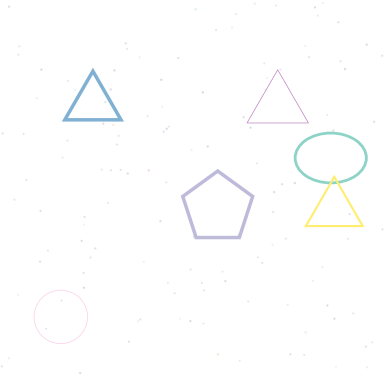[{"shape": "oval", "thickness": 2, "radius": 0.46, "center": [0.859, 0.59]}, {"shape": "pentagon", "thickness": 2.5, "radius": 0.48, "center": [0.566, 0.46]}, {"shape": "triangle", "thickness": 2.5, "radius": 0.42, "center": [0.241, 0.731]}, {"shape": "circle", "thickness": 0.5, "radius": 0.35, "center": [0.158, 0.177]}, {"shape": "triangle", "thickness": 0.5, "radius": 0.46, "center": [0.721, 0.727]}, {"shape": "triangle", "thickness": 1.5, "radius": 0.43, "center": [0.868, 0.455]}]